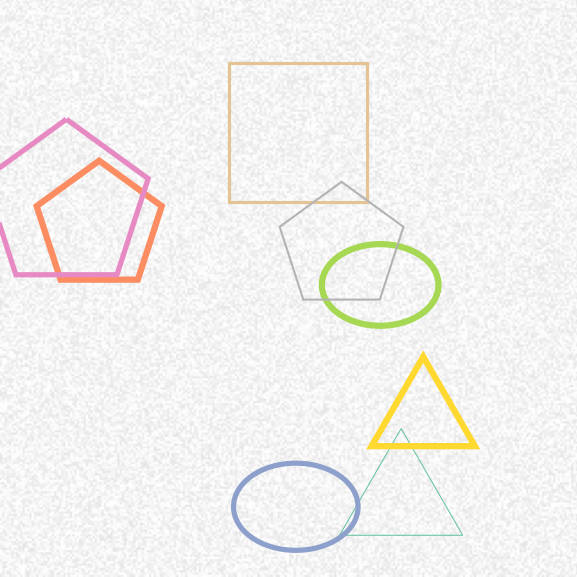[{"shape": "triangle", "thickness": 0.5, "radius": 0.62, "center": [0.695, 0.134]}, {"shape": "pentagon", "thickness": 3, "radius": 0.57, "center": [0.172, 0.607]}, {"shape": "oval", "thickness": 2.5, "radius": 0.54, "center": [0.512, 0.122]}, {"shape": "pentagon", "thickness": 2.5, "radius": 0.74, "center": [0.115, 0.644]}, {"shape": "oval", "thickness": 3, "radius": 0.5, "center": [0.658, 0.506]}, {"shape": "triangle", "thickness": 3, "radius": 0.52, "center": [0.733, 0.278]}, {"shape": "square", "thickness": 1.5, "radius": 0.6, "center": [0.516, 0.77]}, {"shape": "pentagon", "thickness": 1, "radius": 0.56, "center": [0.591, 0.572]}]